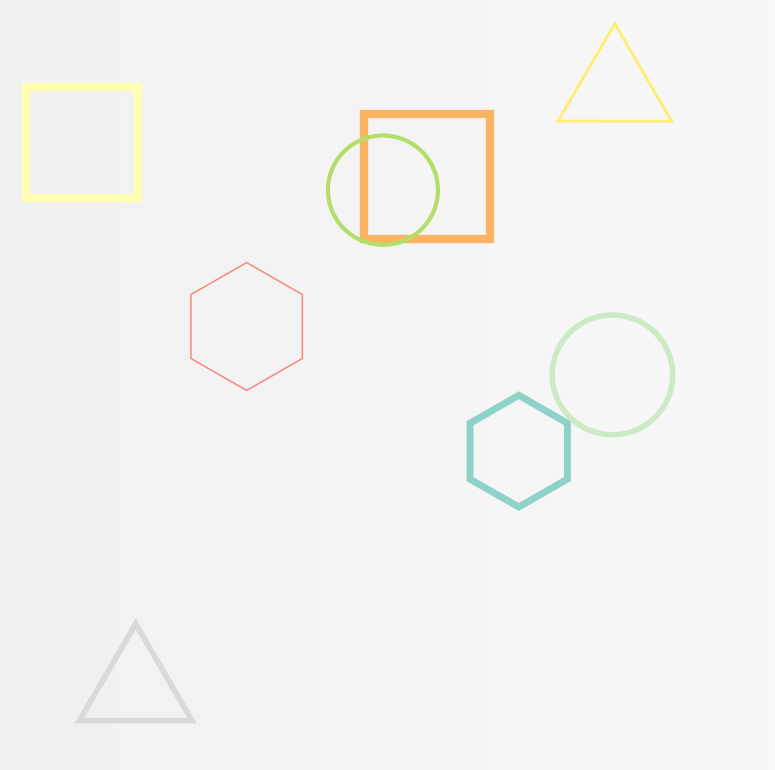[{"shape": "hexagon", "thickness": 2.5, "radius": 0.36, "center": [0.669, 0.414]}, {"shape": "square", "thickness": 3, "radius": 0.36, "center": [0.106, 0.815]}, {"shape": "hexagon", "thickness": 0.5, "radius": 0.42, "center": [0.318, 0.576]}, {"shape": "square", "thickness": 3, "radius": 0.41, "center": [0.551, 0.77]}, {"shape": "circle", "thickness": 1.5, "radius": 0.35, "center": [0.494, 0.753]}, {"shape": "triangle", "thickness": 2, "radius": 0.42, "center": [0.175, 0.106]}, {"shape": "circle", "thickness": 2, "radius": 0.39, "center": [0.79, 0.513]}, {"shape": "triangle", "thickness": 1, "radius": 0.42, "center": [0.793, 0.885]}]